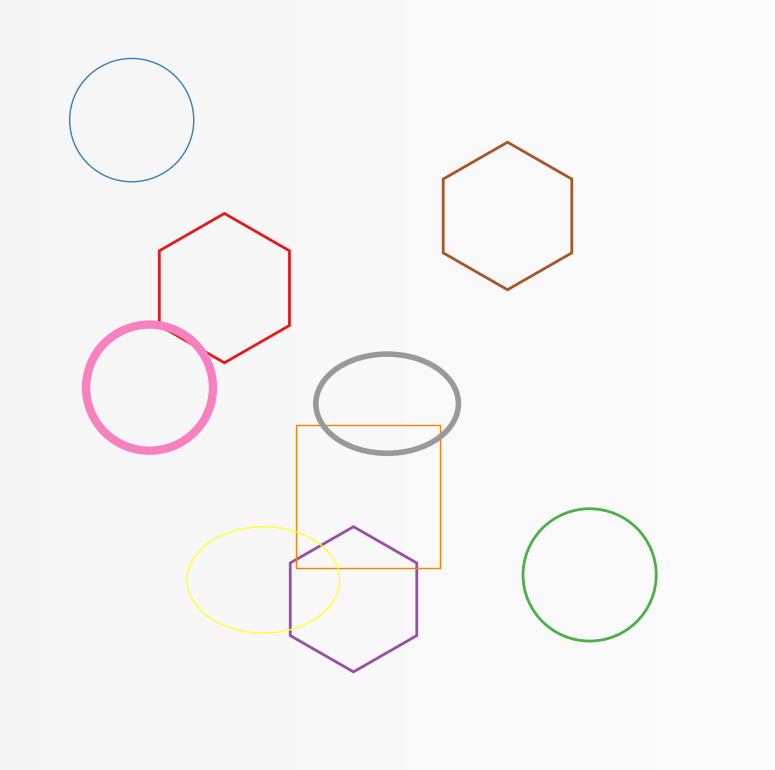[{"shape": "hexagon", "thickness": 1, "radius": 0.48, "center": [0.29, 0.626]}, {"shape": "circle", "thickness": 0.5, "radius": 0.4, "center": [0.17, 0.844]}, {"shape": "circle", "thickness": 1, "radius": 0.43, "center": [0.761, 0.253]}, {"shape": "hexagon", "thickness": 1, "radius": 0.47, "center": [0.456, 0.222]}, {"shape": "square", "thickness": 0.5, "radius": 0.46, "center": [0.474, 0.356]}, {"shape": "oval", "thickness": 0.5, "radius": 0.49, "center": [0.34, 0.247]}, {"shape": "hexagon", "thickness": 1, "radius": 0.48, "center": [0.655, 0.72]}, {"shape": "circle", "thickness": 3, "radius": 0.41, "center": [0.193, 0.497]}, {"shape": "oval", "thickness": 2, "radius": 0.46, "center": [0.5, 0.476]}]